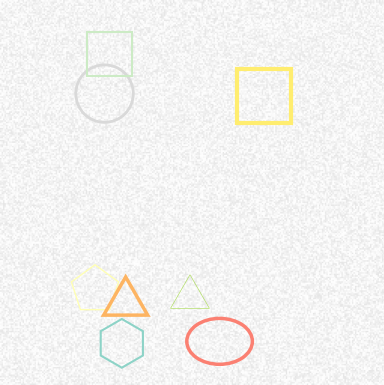[{"shape": "hexagon", "thickness": 1.5, "radius": 0.32, "center": [0.316, 0.108]}, {"shape": "pentagon", "thickness": 1, "radius": 0.32, "center": [0.247, 0.248]}, {"shape": "oval", "thickness": 2.5, "radius": 0.43, "center": [0.57, 0.113]}, {"shape": "triangle", "thickness": 2.5, "radius": 0.33, "center": [0.326, 0.215]}, {"shape": "triangle", "thickness": 0.5, "radius": 0.29, "center": [0.493, 0.228]}, {"shape": "circle", "thickness": 2, "radius": 0.37, "center": [0.272, 0.757]}, {"shape": "square", "thickness": 1.5, "radius": 0.29, "center": [0.284, 0.86]}, {"shape": "square", "thickness": 3, "radius": 0.35, "center": [0.686, 0.751]}]